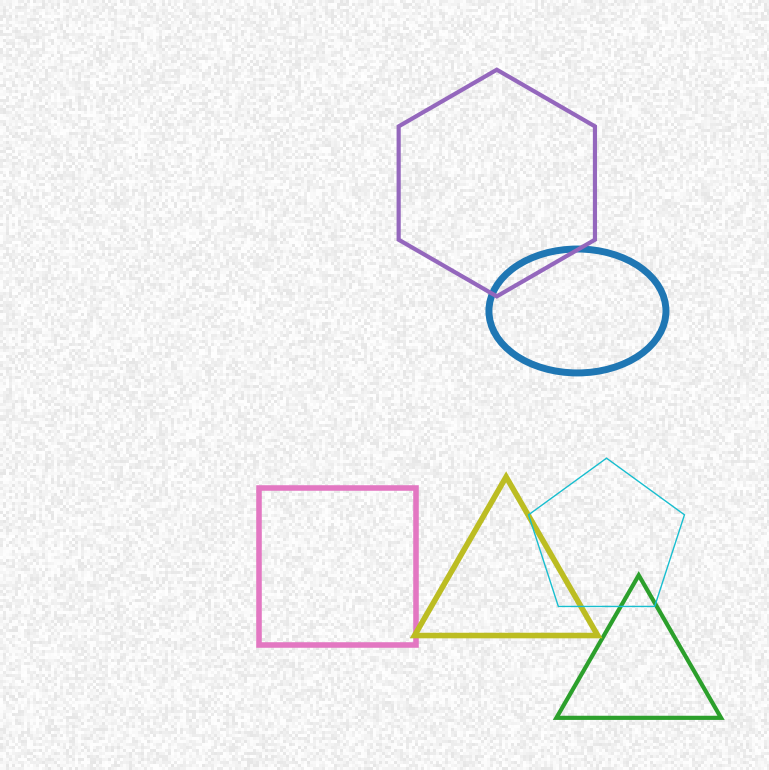[{"shape": "oval", "thickness": 2.5, "radius": 0.57, "center": [0.75, 0.596]}, {"shape": "triangle", "thickness": 1.5, "radius": 0.62, "center": [0.83, 0.129]}, {"shape": "hexagon", "thickness": 1.5, "radius": 0.74, "center": [0.645, 0.762]}, {"shape": "square", "thickness": 2, "radius": 0.51, "center": [0.438, 0.264]}, {"shape": "triangle", "thickness": 2, "radius": 0.69, "center": [0.657, 0.243]}, {"shape": "pentagon", "thickness": 0.5, "radius": 0.53, "center": [0.788, 0.299]}]